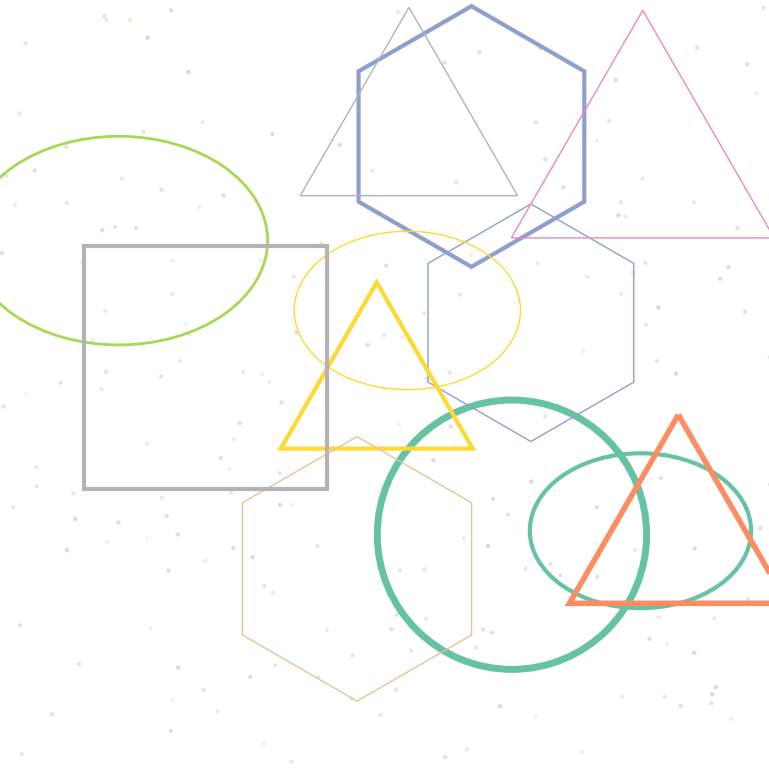[{"shape": "circle", "thickness": 2.5, "radius": 0.87, "center": [0.665, 0.306]}, {"shape": "oval", "thickness": 1.5, "radius": 0.72, "center": [0.832, 0.311]}, {"shape": "triangle", "thickness": 2, "radius": 0.82, "center": [0.881, 0.298]}, {"shape": "hexagon", "thickness": 1.5, "radius": 0.85, "center": [0.612, 0.823]}, {"shape": "hexagon", "thickness": 0.5, "radius": 0.77, "center": [0.689, 0.581]}, {"shape": "triangle", "thickness": 0.5, "radius": 0.99, "center": [0.835, 0.79]}, {"shape": "oval", "thickness": 1, "radius": 0.97, "center": [0.154, 0.688]}, {"shape": "triangle", "thickness": 1.5, "radius": 0.72, "center": [0.489, 0.489]}, {"shape": "oval", "thickness": 0.5, "radius": 0.73, "center": [0.529, 0.597]}, {"shape": "hexagon", "thickness": 0.5, "radius": 0.86, "center": [0.464, 0.261]}, {"shape": "triangle", "thickness": 0.5, "radius": 0.81, "center": [0.531, 0.827]}, {"shape": "square", "thickness": 1.5, "radius": 0.79, "center": [0.267, 0.522]}]